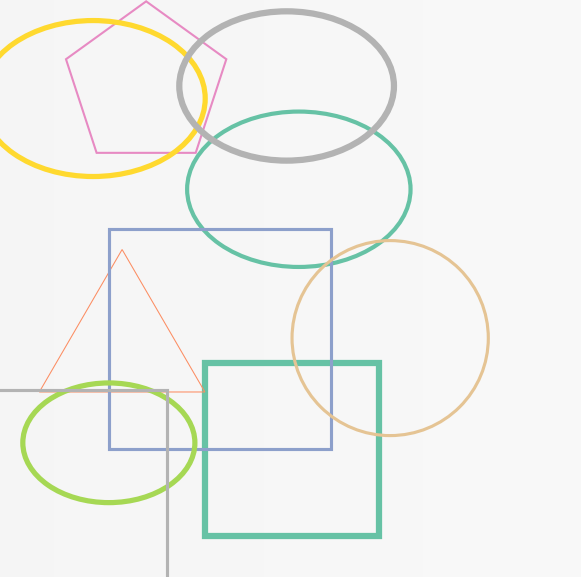[{"shape": "square", "thickness": 3, "radius": 0.75, "center": [0.503, 0.221]}, {"shape": "oval", "thickness": 2, "radius": 0.96, "center": [0.514, 0.671]}, {"shape": "triangle", "thickness": 0.5, "radius": 0.82, "center": [0.21, 0.403]}, {"shape": "square", "thickness": 1.5, "radius": 0.95, "center": [0.378, 0.412]}, {"shape": "pentagon", "thickness": 1, "radius": 0.73, "center": [0.251, 0.852]}, {"shape": "oval", "thickness": 2.5, "radius": 0.74, "center": [0.187, 0.232]}, {"shape": "oval", "thickness": 2.5, "radius": 0.96, "center": [0.16, 0.829]}, {"shape": "circle", "thickness": 1.5, "radius": 0.84, "center": [0.671, 0.414]}, {"shape": "oval", "thickness": 3, "radius": 0.92, "center": [0.493, 0.85]}, {"shape": "square", "thickness": 1.5, "radius": 0.85, "center": [0.118, 0.154]}]